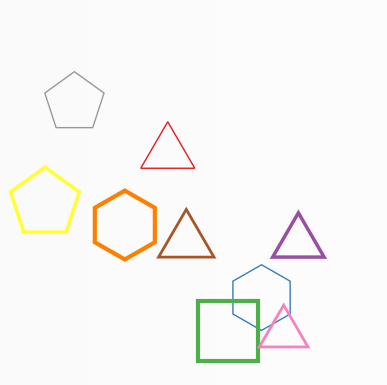[{"shape": "triangle", "thickness": 1, "radius": 0.4, "center": [0.433, 0.603]}, {"shape": "hexagon", "thickness": 1, "radius": 0.43, "center": [0.675, 0.227]}, {"shape": "square", "thickness": 3, "radius": 0.39, "center": [0.588, 0.139]}, {"shape": "triangle", "thickness": 2.5, "radius": 0.38, "center": [0.77, 0.371]}, {"shape": "hexagon", "thickness": 3, "radius": 0.45, "center": [0.322, 0.415]}, {"shape": "pentagon", "thickness": 2.5, "radius": 0.47, "center": [0.116, 0.473]}, {"shape": "triangle", "thickness": 2, "radius": 0.41, "center": [0.481, 0.373]}, {"shape": "triangle", "thickness": 2, "radius": 0.36, "center": [0.732, 0.135]}, {"shape": "pentagon", "thickness": 1, "radius": 0.4, "center": [0.192, 0.733]}]